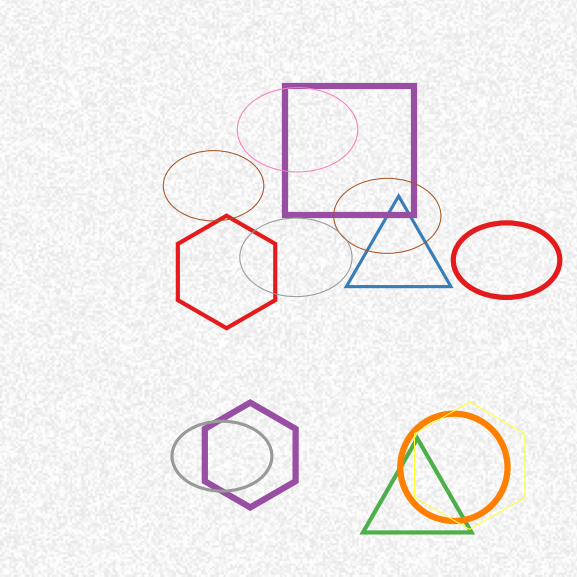[{"shape": "oval", "thickness": 2.5, "radius": 0.46, "center": [0.877, 0.549]}, {"shape": "hexagon", "thickness": 2, "radius": 0.49, "center": [0.392, 0.528]}, {"shape": "triangle", "thickness": 1.5, "radius": 0.52, "center": [0.69, 0.555]}, {"shape": "triangle", "thickness": 2, "radius": 0.54, "center": [0.723, 0.131]}, {"shape": "square", "thickness": 3, "radius": 0.56, "center": [0.606, 0.738]}, {"shape": "hexagon", "thickness": 3, "radius": 0.45, "center": [0.433, 0.211]}, {"shape": "circle", "thickness": 3, "radius": 0.46, "center": [0.786, 0.19]}, {"shape": "hexagon", "thickness": 0.5, "radius": 0.55, "center": [0.813, 0.193]}, {"shape": "oval", "thickness": 0.5, "radius": 0.46, "center": [0.671, 0.625]}, {"shape": "oval", "thickness": 0.5, "radius": 0.44, "center": [0.37, 0.677]}, {"shape": "oval", "thickness": 0.5, "radius": 0.52, "center": [0.515, 0.774]}, {"shape": "oval", "thickness": 1.5, "radius": 0.43, "center": [0.384, 0.209]}, {"shape": "oval", "thickness": 0.5, "radius": 0.49, "center": [0.512, 0.554]}]